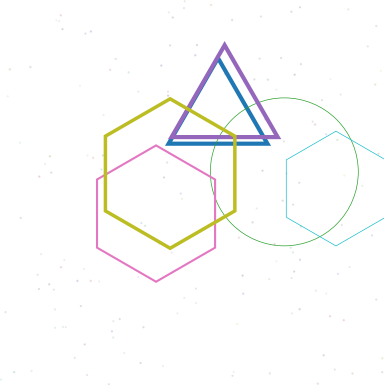[{"shape": "triangle", "thickness": 3, "radius": 0.74, "center": [0.566, 0.701]}, {"shape": "circle", "thickness": 0.5, "radius": 0.96, "center": [0.738, 0.554]}, {"shape": "triangle", "thickness": 3, "radius": 0.8, "center": [0.583, 0.723]}, {"shape": "hexagon", "thickness": 1.5, "radius": 0.89, "center": [0.405, 0.445]}, {"shape": "hexagon", "thickness": 2.5, "radius": 0.97, "center": [0.442, 0.549]}, {"shape": "hexagon", "thickness": 0.5, "radius": 0.74, "center": [0.873, 0.51]}]